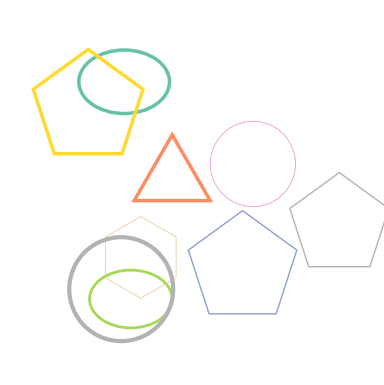[{"shape": "oval", "thickness": 2.5, "radius": 0.59, "center": [0.322, 0.788]}, {"shape": "triangle", "thickness": 2.5, "radius": 0.57, "center": [0.447, 0.536]}, {"shape": "pentagon", "thickness": 1, "radius": 0.74, "center": [0.63, 0.305]}, {"shape": "circle", "thickness": 0.5, "radius": 0.55, "center": [0.657, 0.574]}, {"shape": "oval", "thickness": 2, "radius": 0.54, "center": [0.34, 0.223]}, {"shape": "pentagon", "thickness": 2.5, "radius": 0.75, "center": [0.229, 0.722]}, {"shape": "hexagon", "thickness": 0.5, "radius": 0.53, "center": [0.366, 0.331]}, {"shape": "pentagon", "thickness": 1, "radius": 0.68, "center": [0.881, 0.417]}, {"shape": "circle", "thickness": 3, "radius": 0.67, "center": [0.315, 0.249]}]